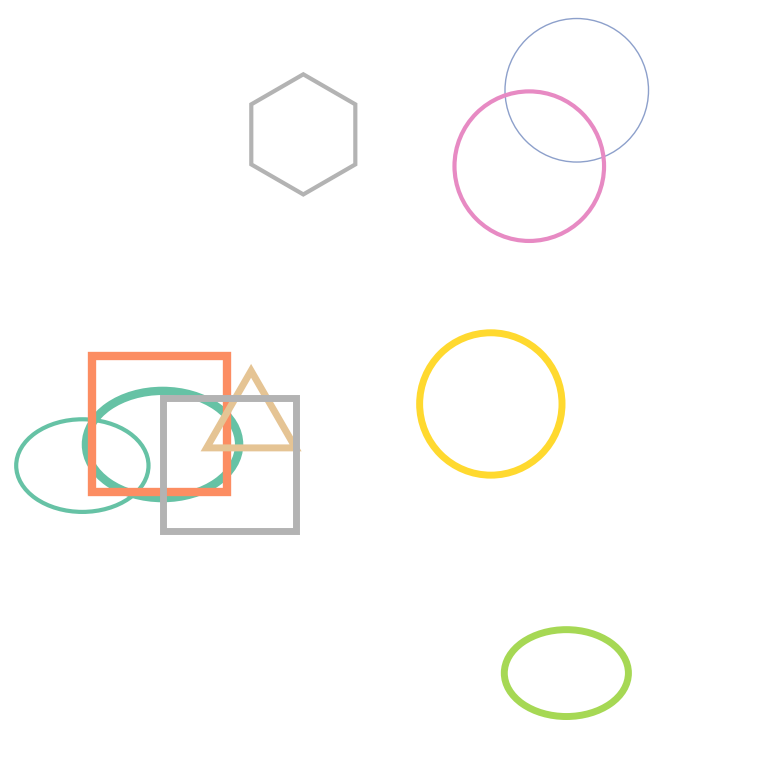[{"shape": "oval", "thickness": 1.5, "radius": 0.43, "center": [0.107, 0.395]}, {"shape": "oval", "thickness": 3, "radius": 0.5, "center": [0.211, 0.423]}, {"shape": "square", "thickness": 3, "radius": 0.44, "center": [0.207, 0.449]}, {"shape": "circle", "thickness": 0.5, "radius": 0.47, "center": [0.749, 0.883]}, {"shape": "circle", "thickness": 1.5, "radius": 0.49, "center": [0.687, 0.784]}, {"shape": "oval", "thickness": 2.5, "radius": 0.4, "center": [0.736, 0.126]}, {"shape": "circle", "thickness": 2.5, "radius": 0.46, "center": [0.637, 0.475]}, {"shape": "triangle", "thickness": 2.5, "radius": 0.33, "center": [0.326, 0.452]}, {"shape": "hexagon", "thickness": 1.5, "radius": 0.39, "center": [0.394, 0.825]}, {"shape": "square", "thickness": 2.5, "radius": 0.43, "center": [0.298, 0.397]}]